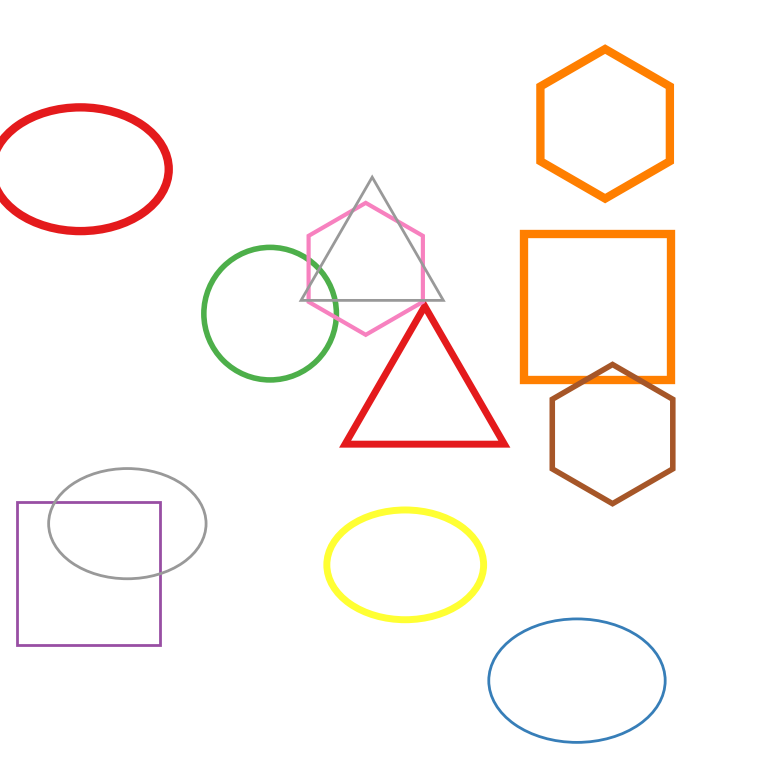[{"shape": "oval", "thickness": 3, "radius": 0.57, "center": [0.104, 0.78]}, {"shape": "triangle", "thickness": 2.5, "radius": 0.6, "center": [0.552, 0.483]}, {"shape": "oval", "thickness": 1, "radius": 0.57, "center": [0.749, 0.116]}, {"shape": "circle", "thickness": 2, "radius": 0.43, "center": [0.351, 0.593]}, {"shape": "square", "thickness": 1, "radius": 0.46, "center": [0.115, 0.255]}, {"shape": "square", "thickness": 3, "radius": 0.48, "center": [0.776, 0.601]}, {"shape": "hexagon", "thickness": 3, "radius": 0.49, "center": [0.786, 0.839]}, {"shape": "oval", "thickness": 2.5, "radius": 0.51, "center": [0.526, 0.266]}, {"shape": "hexagon", "thickness": 2, "radius": 0.45, "center": [0.796, 0.436]}, {"shape": "hexagon", "thickness": 1.5, "radius": 0.43, "center": [0.475, 0.651]}, {"shape": "triangle", "thickness": 1, "radius": 0.53, "center": [0.483, 0.663]}, {"shape": "oval", "thickness": 1, "radius": 0.51, "center": [0.165, 0.32]}]